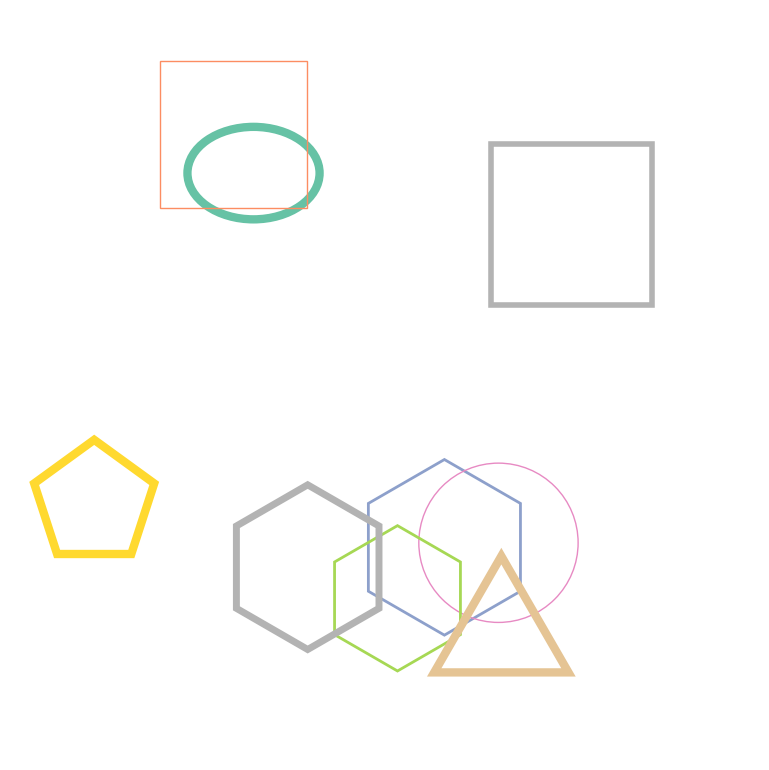[{"shape": "oval", "thickness": 3, "radius": 0.43, "center": [0.329, 0.775]}, {"shape": "square", "thickness": 0.5, "radius": 0.48, "center": [0.303, 0.826]}, {"shape": "hexagon", "thickness": 1, "radius": 0.57, "center": [0.577, 0.289]}, {"shape": "circle", "thickness": 0.5, "radius": 0.52, "center": [0.647, 0.295]}, {"shape": "hexagon", "thickness": 1, "radius": 0.47, "center": [0.516, 0.223]}, {"shape": "pentagon", "thickness": 3, "radius": 0.41, "center": [0.122, 0.347]}, {"shape": "triangle", "thickness": 3, "radius": 0.5, "center": [0.651, 0.177]}, {"shape": "hexagon", "thickness": 2.5, "radius": 0.53, "center": [0.4, 0.263]}, {"shape": "square", "thickness": 2, "radius": 0.52, "center": [0.742, 0.709]}]